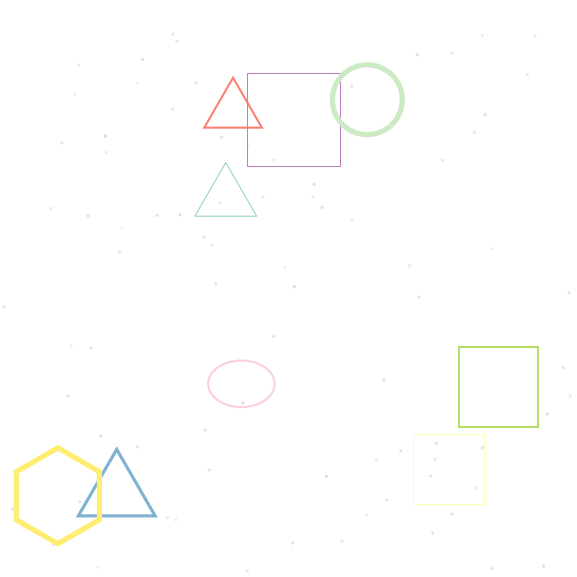[{"shape": "triangle", "thickness": 0.5, "radius": 0.31, "center": [0.391, 0.656]}, {"shape": "square", "thickness": 0.5, "radius": 0.3, "center": [0.777, 0.187]}, {"shape": "triangle", "thickness": 1, "radius": 0.29, "center": [0.404, 0.807]}, {"shape": "triangle", "thickness": 1.5, "radius": 0.38, "center": [0.202, 0.144]}, {"shape": "square", "thickness": 1, "radius": 0.34, "center": [0.863, 0.329]}, {"shape": "oval", "thickness": 1, "radius": 0.29, "center": [0.418, 0.334]}, {"shape": "square", "thickness": 0.5, "radius": 0.4, "center": [0.508, 0.792]}, {"shape": "circle", "thickness": 2.5, "radius": 0.3, "center": [0.636, 0.826]}, {"shape": "hexagon", "thickness": 2.5, "radius": 0.42, "center": [0.1, 0.141]}]